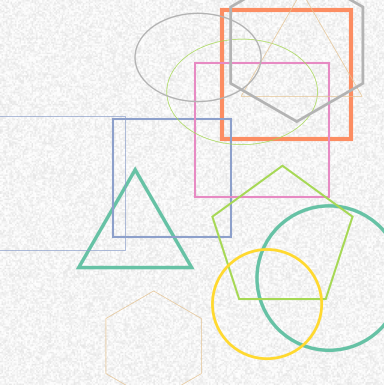[{"shape": "triangle", "thickness": 2.5, "radius": 0.85, "center": [0.351, 0.39]}, {"shape": "circle", "thickness": 2.5, "radius": 0.94, "center": [0.855, 0.278]}, {"shape": "square", "thickness": 3, "radius": 0.83, "center": [0.744, 0.807]}, {"shape": "square", "thickness": 0.5, "radius": 0.87, "center": [0.153, 0.525]}, {"shape": "square", "thickness": 1.5, "radius": 0.77, "center": [0.446, 0.539]}, {"shape": "square", "thickness": 1.5, "radius": 0.87, "center": [0.681, 0.662]}, {"shape": "oval", "thickness": 0.5, "radius": 0.98, "center": [0.629, 0.761]}, {"shape": "pentagon", "thickness": 1.5, "radius": 0.96, "center": [0.734, 0.378]}, {"shape": "circle", "thickness": 2, "radius": 0.71, "center": [0.694, 0.21]}, {"shape": "triangle", "thickness": 0.5, "radius": 0.91, "center": [0.783, 0.841]}, {"shape": "hexagon", "thickness": 0.5, "radius": 0.72, "center": [0.399, 0.101]}, {"shape": "oval", "thickness": 1, "radius": 0.82, "center": [0.514, 0.851]}, {"shape": "hexagon", "thickness": 2, "radius": 0.99, "center": [0.771, 0.883]}]